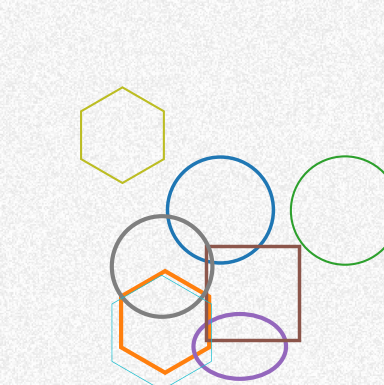[{"shape": "circle", "thickness": 2.5, "radius": 0.69, "center": [0.573, 0.455]}, {"shape": "hexagon", "thickness": 3, "radius": 0.66, "center": [0.429, 0.164]}, {"shape": "circle", "thickness": 1.5, "radius": 0.7, "center": [0.896, 0.453]}, {"shape": "oval", "thickness": 3, "radius": 0.6, "center": [0.623, 0.1]}, {"shape": "square", "thickness": 2.5, "radius": 0.61, "center": [0.656, 0.239]}, {"shape": "circle", "thickness": 3, "radius": 0.65, "center": [0.421, 0.308]}, {"shape": "hexagon", "thickness": 1.5, "radius": 0.62, "center": [0.318, 0.649]}, {"shape": "hexagon", "thickness": 0.5, "radius": 0.75, "center": [0.42, 0.136]}]